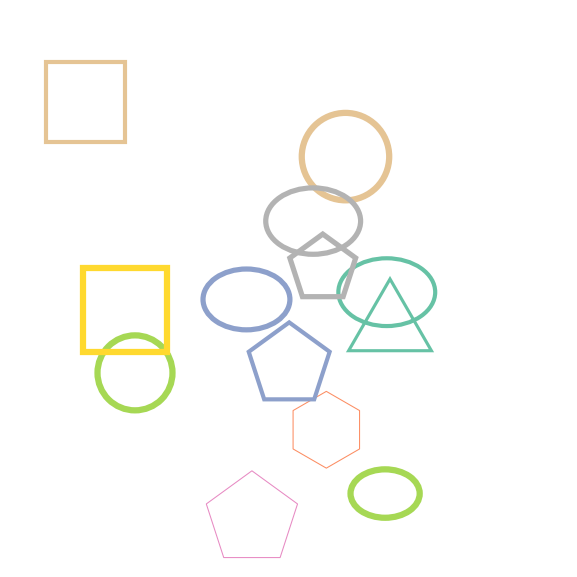[{"shape": "oval", "thickness": 2, "radius": 0.42, "center": [0.67, 0.493]}, {"shape": "triangle", "thickness": 1.5, "radius": 0.41, "center": [0.675, 0.433]}, {"shape": "hexagon", "thickness": 0.5, "radius": 0.33, "center": [0.565, 0.255]}, {"shape": "pentagon", "thickness": 2, "radius": 0.37, "center": [0.501, 0.367]}, {"shape": "oval", "thickness": 2.5, "radius": 0.38, "center": [0.427, 0.481]}, {"shape": "pentagon", "thickness": 0.5, "radius": 0.42, "center": [0.436, 0.101]}, {"shape": "circle", "thickness": 3, "radius": 0.32, "center": [0.234, 0.354]}, {"shape": "oval", "thickness": 3, "radius": 0.3, "center": [0.667, 0.145]}, {"shape": "square", "thickness": 3, "radius": 0.36, "center": [0.216, 0.462]}, {"shape": "circle", "thickness": 3, "radius": 0.38, "center": [0.598, 0.728]}, {"shape": "square", "thickness": 2, "radius": 0.34, "center": [0.148, 0.823]}, {"shape": "oval", "thickness": 2.5, "radius": 0.41, "center": [0.542, 0.616]}, {"shape": "pentagon", "thickness": 2.5, "radius": 0.3, "center": [0.559, 0.534]}]